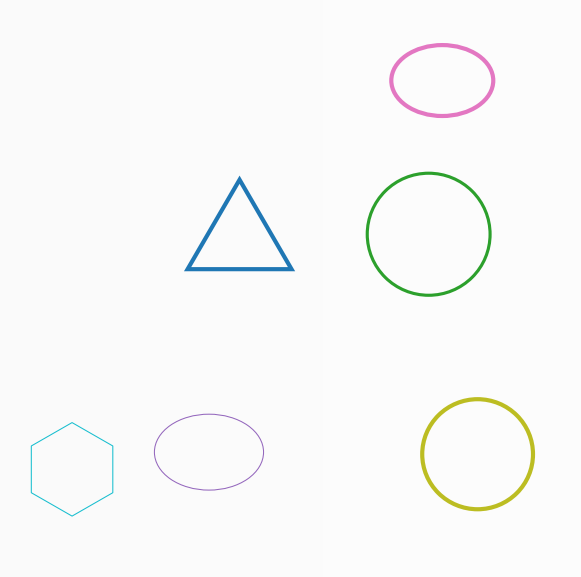[{"shape": "triangle", "thickness": 2, "radius": 0.52, "center": [0.412, 0.585]}, {"shape": "circle", "thickness": 1.5, "radius": 0.53, "center": [0.737, 0.594]}, {"shape": "oval", "thickness": 0.5, "radius": 0.47, "center": [0.36, 0.216]}, {"shape": "oval", "thickness": 2, "radius": 0.44, "center": [0.761, 0.86]}, {"shape": "circle", "thickness": 2, "radius": 0.48, "center": [0.822, 0.213]}, {"shape": "hexagon", "thickness": 0.5, "radius": 0.4, "center": [0.124, 0.186]}]